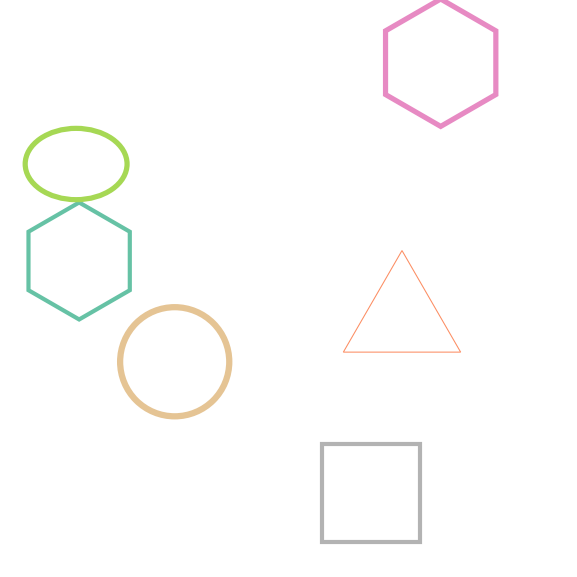[{"shape": "hexagon", "thickness": 2, "radius": 0.51, "center": [0.137, 0.547]}, {"shape": "triangle", "thickness": 0.5, "radius": 0.59, "center": [0.696, 0.448]}, {"shape": "hexagon", "thickness": 2.5, "radius": 0.55, "center": [0.763, 0.891]}, {"shape": "oval", "thickness": 2.5, "radius": 0.44, "center": [0.132, 0.715]}, {"shape": "circle", "thickness": 3, "radius": 0.47, "center": [0.302, 0.373]}, {"shape": "square", "thickness": 2, "radius": 0.43, "center": [0.642, 0.146]}]